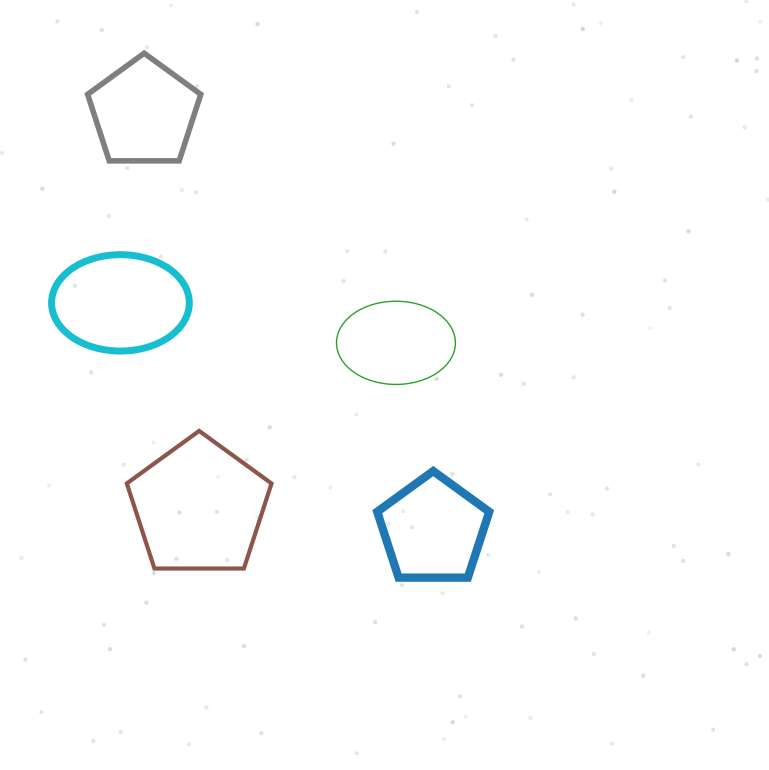[{"shape": "pentagon", "thickness": 3, "radius": 0.38, "center": [0.563, 0.312]}, {"shape": "oval", "thickness": 0.5, "radius": 0.39, "center": [0.514, 0.555]}, {"shape": "pentagon", "thickness": 1.5, "radius": 0.49, "center": [0.259, 0.342]}, {"shape": "pentagon", "thickness": 2, "radius": 0.39, "center": [0.187, 0.854]}, {"shape": "oval", "thickness": 2.5, "radius": 0.45, "center": [0.156, 0.607]}]